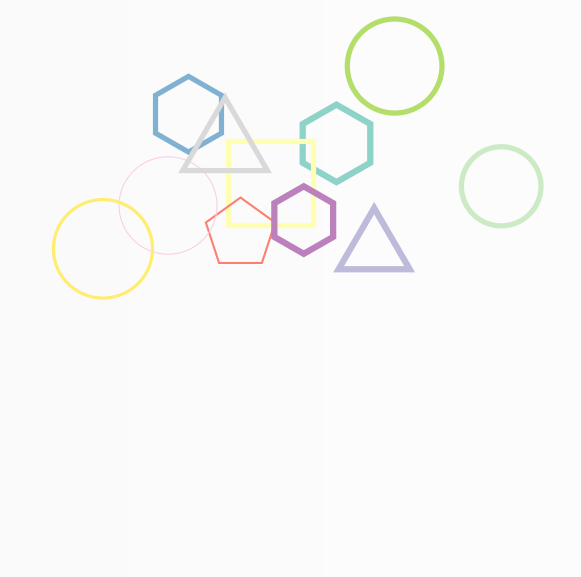[{"shape": "hexagon", "thickness": 3, "radius": 0.34, "center": [0.579, 0.751]}, {"shape": "square", "thickness": 2.5, "radius": 0.37, "center": [0.465, 0.683]}, {"shape": "triangle", "thickness": 3, "radius": 0.35, "center": [0.644, 0.568]}, {"shape": "pentagon", "thickness": 1, "radius": 0.31, "center": [0.414, 0.594]}, {"shape": "hexagon", "thickness": 2.5, "radius": 0.33, "center": [0.324, 0.801]}, {"shape": "circle", "thickness": 2.5, "radius": 0.41, "center": [0.679, 0.885]}, {"shape": "circle", "thickness": 0.5, "radius": 0.42, "center": [0.289, 0.643]}, {"shape": "triangle", "thickness": 2.5, "radius": 0.42, "center": [0.387, 0.746]}, {"shape": "hexagon", "thickness": 3, "radius": 0.29, "center": [0.523, 0.618]}, {"shape": "circle", "thickness": 2.5, "radius": 0.34, "center": [0.862, 0.677]}, {"shape": "circle", "thickness": 1.5, "radius": 0.43, "center": [0.177, 0.568]}]